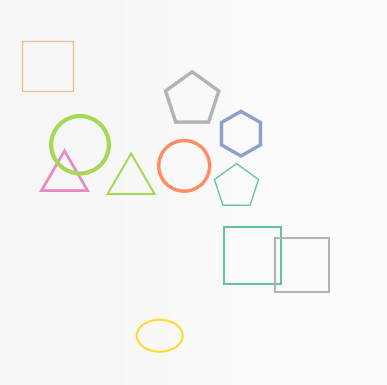[{"shape": "pentagon", "thickness": 1, "radius": 0.3, "center": [0.61, 0.515]}, {"shape": "square", "thickness": 1.5, "radius": 0.37, "center": [0.652, 0.337]}, {"shape": "circle", "thickness": 2.5, "radius": 0.33, "center": [0.475, 0.569]}, {"shape": "hexagon", "thickness": 2.5, "radius": 0.29, "center": [0.622, 0.653]}, {"shape": "triangle", "thickness": 2, "radius": 0.34, "center": [0.166, 0.539]}, {"shape": "circle", "thickness": 3, "radius": 0.37, "center": [0.207, 0.624]}, {"shape": "triangle", "thickness": 1.5, "radius": 0.35, "center": [0.338, 0.531]}, {"shape": "oval", "thickness": 1.5, "radius": 0.3, "center": [0.412, 0.128]}, {"shape": "square", "thickness": 1, "radius": 0.33, "center": [0.124, 0.829]}, {"shape": "square", "thickness": 1.5, "radius": 0.35, "center": [0.779, 0.311]}, {"shape": "pentagon", "thickness": 2.5, "radius": 0.36, "center": [0.496, 0.741]}]